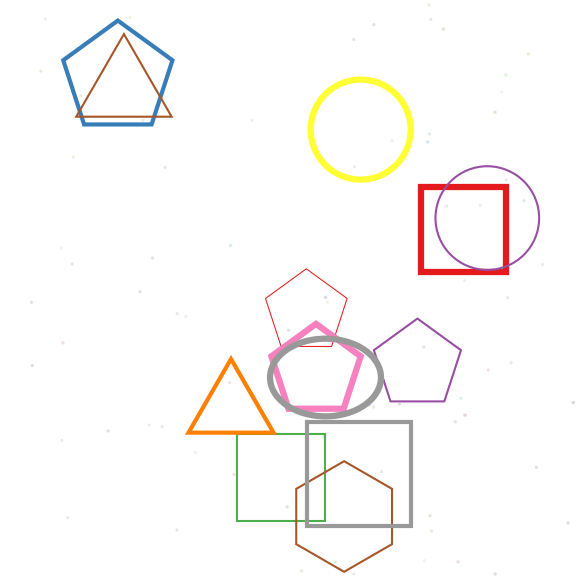[{"shape": "square", "thickness": 3, "radius": 0.37, "center": [0.802, 0.602]}, {"shape": "pentagon", "thickness": 0.5, "radius": 0.37, "center": [0.53, 0.459]}, {"shape": "pentagon", "thickness": 2, "radius": 0.5, "center": [0.204, 0.864]}, {"shape": "square", "thickness": 1, "radius": 0.38, "center": [0.487, 0.172]}, {"shape": "pentagon", "thickness": 1, "radius": 0.4, "center": [0.723, 0.368]}, {"shape": "circle", "thickness": 1, "radius": 0.45, "center": [0.844, 0.622]}, {"shape": "triangle", "thickness": 2, "radius": 0.43, "center": [0.4, 0.292]}, {"shape": "circle", "thickness": 3, "radius": 0.43, "center": [0.625, 0.775]}, {"shape": "hexagon", "thickness": 1, "radius": 0.48, "center": [0.596, 0.105]}, {"shape": "triangle", "thickness": 1, "radius": 0.48, "center": [0.215, 0.845]}, {"shape": "pentagon", "thickness": 3, "radius": 0.41, "center": [0.547, 0.357]}, {"shape": "square", "thickness": 2, "radius": 0.45, "center": [0.622, 0.179]}, {"shape": "oval", "thickness": 3, "radius": 0.48, "center": [0.564, 0.345]}]